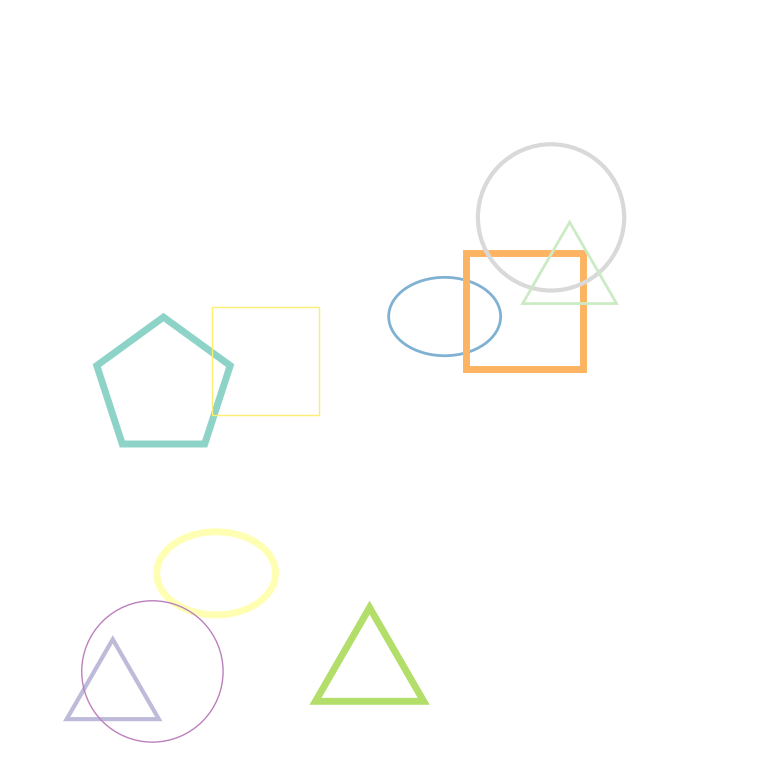[{"shape": "pentagon", "thickness": 2.5, "radius": 0.46, "center": [0.212, 0.497]}, {"shape": "oval", "thickness": 2.5, "radius": 0.39, "center": [0.281, 0.255]}, {"shape": "triangle", "thickness": 1.5, "radius": 0.35, "center": [0.146, 0.101]}, {"shape": "oval", "thickness": 1, "radius": 0.36, "center": [0.577, 0.589]}, {"shape": "square", "thickness": 2.5, "radius": 0.38, "center": [0.681, 0.596]}, {"shape": "triangle", "thickness": 2.5, "radius": 0.41, "center": [0.48, 0.13]}, {"shape": "circle", "thickness": 1.5, "radius": 0.47, "center": [0.716, 0.718]}, {"shape": "circle", "thickness": 0.5, "radius": 0.46, "center": [0.198, 0.128]}, {"shape": "triangle", "thickness": 1, "radius": 0.35, "center": [0.74, 0.641]}, {"shape": "square", "thickness": 0.5, "radius": 0.35, "center": [0.345, 0.531]}]